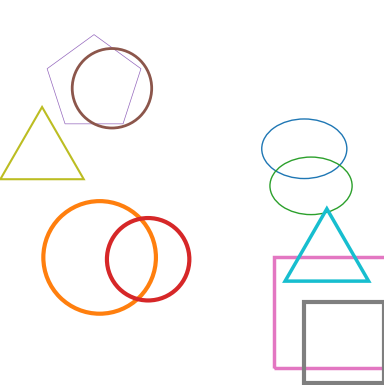[{"shape": "oval", "thickness": 1, "radius": 0.55, "center": [0.79, 0.614]}, {"shape": "circle", "thickness": 3, "radius": 0.73, "center": [0.259, 0.331]}, {"shape": "oval", "thickness": 1, "radius": 0.53, "center": [0.808, 0.517]}, {"shape": "circle", "thickness": 3, "radius": 0.54, "center": [0.385, 0.327]}, {"shape": "pentagon", "thickness": 0.5, "radius": 0.64, "center": [0.244, 0.782]}, {"shape": "circle", "thickness": 2, "radius": 0.52, "center": [0.291, 0.771]}, {"shape": "square", "thickness": 2.5, "radius": 0.72, "center": [0.856, 0.188]}, {"shape": "square", "thickness": 3, "radius": 0.52, "center": [0.894, 0.111]}, {"shape": "triangle", "thickness": 1.5, "radius": 0.63, "center": [0.109, 0.597]}, {"shape": "triangle", "thickness": 2.5, "radius": 0.63, "center": [0.849, 0.332]}]